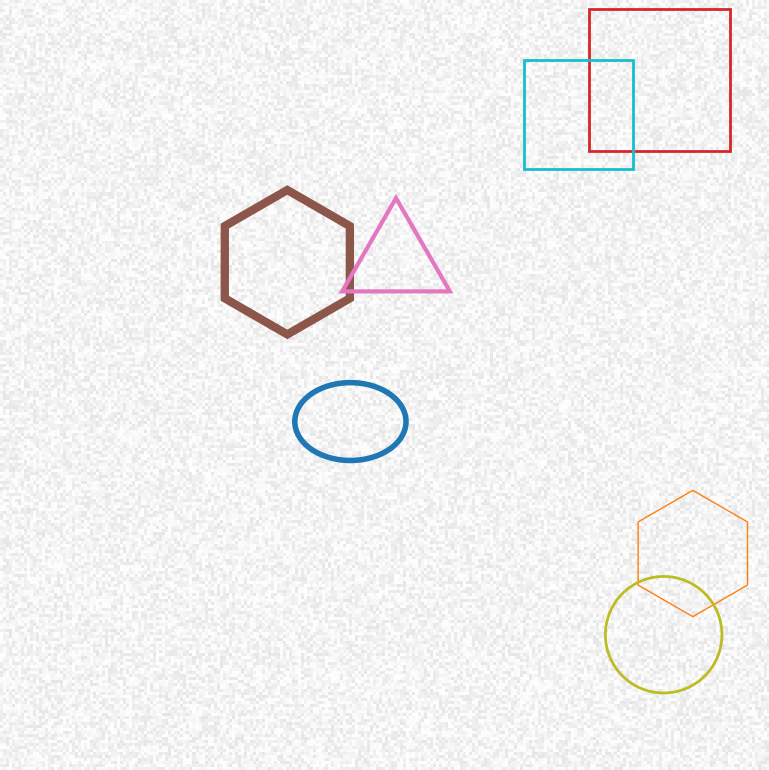[{"shape": "oval", "thickness": 2, "radius": 0.36, "center": [0.455, 0.453]}, {"shape": "hexagon", "thickness": 0.5, "radius": 0.41, "center": [0.9, 0.281]}, {"shape": "square", "thickness": 1, "radius": 0.46, "center": [0.856, 0.896]}, {"shape": "hexagon", "thickness": 3, "radius": 0.47, "center": [0.373, 0.659]}, {"shape": "triangle", "thickness": 1.5, "radius": 0.4, "center": [0.514, 0.662]}, {"shape": "circle", "thickness": 1, "radius": 0.38, "center": [0.862, 0.176]}, {"shape": "square", "thickness": 1, "radius": 0.36, "center": [0.751, 0.851]}]